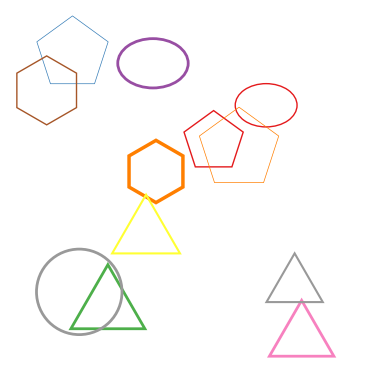[{"shape": "oval", "thickness": 1, "radius": 0.4, "center": [0.691, 0.727]}, {"shape": "pentagon", "thickness": 1, "radius": 0.4, "center": [0.555, 0.632]}, {"shape": "pentagon", "thickness": 0.5, "radius": 0.49, "center": [0.188, 0.861]}, {"shape": "triangle", "thickness": 2, "radius": 0.55, "center": [0.28, 0.202]}, {"shape": "oval", "thickness": 2, "radius": 0.46, "center": [0.397, 0.836]}, {"shape": "hexagon", "thickness": 2.5, "radius": 0.4, "center": [0.405, 0.555]}, {"shape": "pentagon", "thickness": 0.5, "radius": 0.54, "center": [0.621, 0.613]}, {"shape": "triangle", "thickness": 1.5, "radius": 0.51, "center": [0.379, 0.393]}, {"shape": "hexagon", "thickness": 1, "radius": 0.45, "center": [0.121, 0.765]}, {"shape": "triangle", "thickness": 2, "radius": 0.48, "center": [0.783, 0.123]}, {"shape": "triangle", "thickness": 1.5, "radius": 0.42, "center": [0.765, 0.258]}, {"shape": "circle", "thickness": 2, "radius": 0.56, "center": [0.206, 0.242]}]